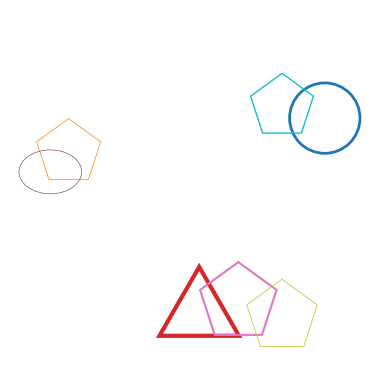[{"shape": "circle", "thickness": 2, "radius": 0.46, "center": [0.844, 0.693]}, {"shape": "pentagon", "thickness": 0.5, "radius": 0.44, "center": [0.178, 0.605]}, {"shape": "triangle", "thickness": 3, "radius": 0.6, "center": [0.517, 0.187]}, {"shape": "oval", "thickness": 0.5, "radius": 0.41, "center": [0.131, 0.554]}, {"shape": "pentagon", "thickness": 1.5, "radius": 0.52, "center": [0.619, 0.215]}, {"shape": "pentagon", "thickness": 0.5, "radius": 0.48, "center": [0.732, 0.178]}, {"shape": "pentagon", "thickness": 1, "radius": 0.43, "center": [0.732, 0.724]}]